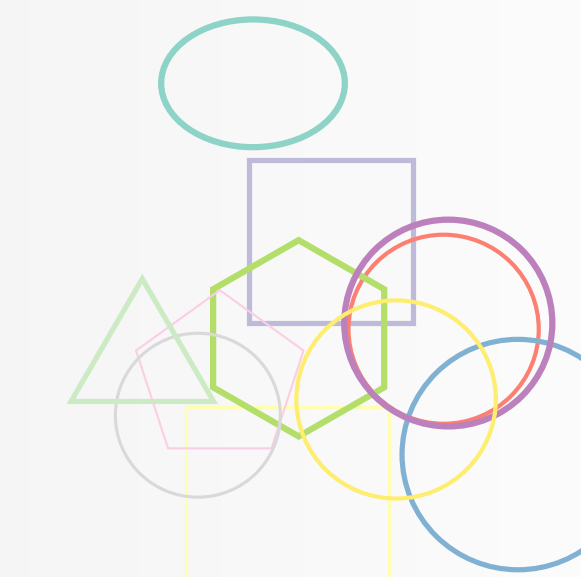[{"shape": "oval", "thickness": 3, "radius": 0.79, "center": [0.435, 0.855]}, {"shape": "square", "thickness": 1.5, "radius": 0.87, "center": [0.494, 0.119]}, {"shape": "square", "thickness": 2.5, "radius": 0.71, "center": [0.57, 0.581]}, {"shape": "circle", "thickness": 2, "radius": 0.82, "center": [0.763, 0.429]}, {"shape": "circle", "thickness": 2.5, "radius": 1.0, "center": [0.891, 0.212]}, {"shape": "hexagon", "thickness": 3, "radius": 0.85, "center": [0.514, 0.413]}, {"shape": "pentagon", "thickness": 1, "radius": 0.76, "center": [0.378, 0.345]}, {"shape": "circle", "thickness": 1.5, "radius": 0.71, "center": [0.34, 0.28]}, {"shape": "circle", "thickness": 3, "radius": 0.89, "center": [0.771, 0.44]}, {"shape": "triangle", "thickness": 2.5, "radius": 0.71, "center": [0.245, 0.375]}, {"shape": "circle", "thickness": 2, "radius": 0.86, "center": [0.681, 0.307]}]